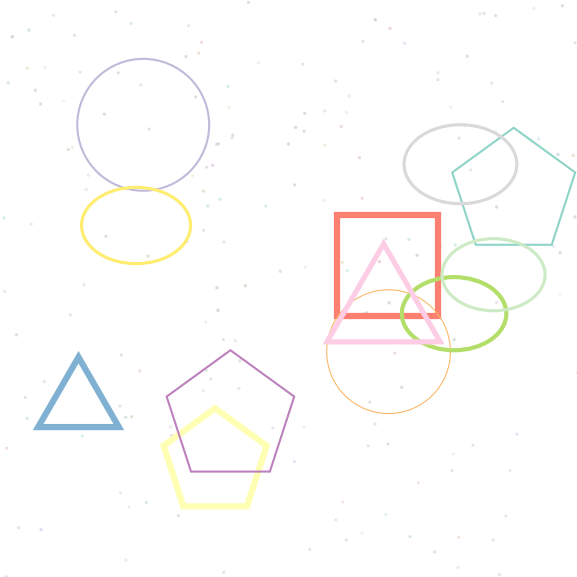[{"shape": "pentagon", "thickness": 1, "radius": 0.56, "center": [0.89, 0.666]}, {"shape": "pentagon", "thickness": 3, "radius": 0.47, "center": [0.372, 0.198]}, {"shape": "circle", "thickness": 1, "radius": 0.57, "center": [0.248, 0.783]}, {"shape": "square", "thickness": 3, "radius": 0.44, "center": [0.671, 0.539]}, {"shape": "triangle", "thickness": 3, "radius": 0.4, "center": [0.136, 0.3]}, {"shape": "circle", "thickness": 0.5, "radius": 0.54, "center": [0.673, 0.39]}, {"shape": "oval", "thickness": 2, "radius": 0.45, "center": [0.786, 0.456]}, {"shape": "triangle", "thickness": 2.5, "radius": 0.57, "center": [0.664, 0.464]}, {"shape": "oval", "thickness": 1.5, "radius": 0.49, "center": [0.797, 0.715]}, {"shape": "pentagon", "thickness": 1, "radius": 0.58, "center": [0.399, 0.277]}, {"shape": "oval", "thickness": 1.5, "radius": 0.45, "center": [0.855, 0.523]}, {"shape": "oval", "thickness": 1.5, "radius": 0.47, "center": [0.236, 0.609]}]